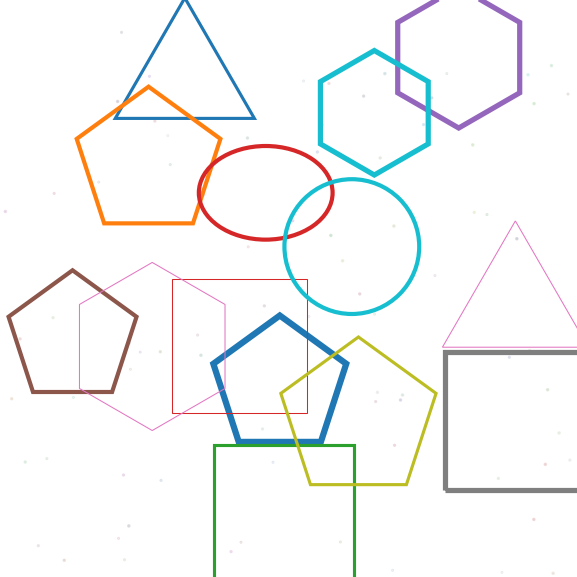[{"shape": "triangle", "thickness": 1.5, "radius": 0.7, "center": [0.32, 0.864]}, {"shape": "pentagon", "thickness": 3, "radius": 0.6, "center": [0.484, 0.332]}, {"shape": "pentagon", "thickness": 2, "radius": 0.65, "center": [0.257, 0.718]}, {"shape": "square", "thickness": 1.5, "radius": 0.61, "center": [0.492, 0.107]}, {"shape": "oval", "thickness": 2, "radius": 0.58, "center": [0.46, 0.665]}, {"shape": "square", "thickness": 0.5, "radius": 0.58, "center": [0.415, 0.4]}, {"shape": "hexagon", "thickness": 2.5, "radius": 0.61, "center": [0.794, 0.899]}, {"shape": "pentagon", "thickness": 2, "radius": 0.58, "center": [0.126, 0.415]}, {"shape": "hexagon", "thickness": 0.5, "radius": 0.73, "center": [0.264, 0.399]}, {"shape": "triangle", "thickness": 0.5, "radius": 0.73, "center": [0.892, 0.471]}, {"shape": "square", "thickness": 2.5, "radius": 0.6, "center": [0.891, 0.27]}, {"shape": "pentagon", "thickness": 1.5, "radius": 0.71, "center": [0.621, 0.274]}, {"shape": "hexagon", "thickness": 2.5, "radius": 0.54, "center": [0.648, 0.804]}, {"shape": "circle", "thickness": 2, "radius": 0.58, "center": [0.609, 0.572]}]